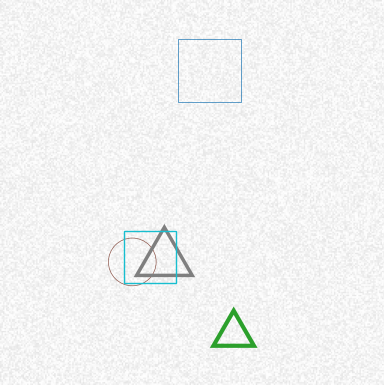[{"shape": "square", "thickness": 0.5, "radius": 0.41, "center": [0.544, 0.817]}, {"shape": "triangle", "thickness": 3, "radius": 0.3, "center": [0.607, 0.132]}, {"shape": "circle", "thickness": 0.5, "radius": 0.31, "center": [0.344, 0.32]}, {"shape": "triangle", "thickness": 2.5, "radius": 0.42, "center": [0.427, 0.326]}, {"shape": "square", "thickness": 1, "radius": 0.34, "center": [0.39, 0.333]}]